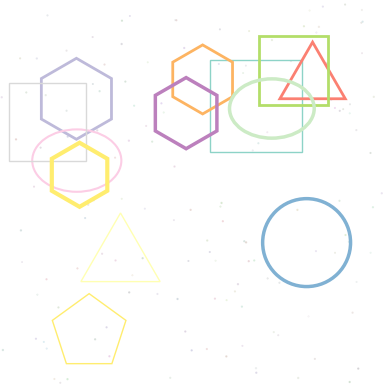[{"shape": "square", "thickness": 1, "radius": 0.6, "center": [0.665, 0.725]}, {"shape": "triangle", "thickness": 1, "radius": 0.59, "center": [0.313, 0.328]}, {"shape": "hexagon", "thickness": 2, "radius": 0.53, "center": [0.198, 0.743]}, {"shape": "triangle", "thickness": 2, "radius": 0.49, "center": [0.812, 0.793]}, {"shape": "circle", "thickness": 2.5, "radius": 0.57, "center": [0.796, 0.37]}, {"shape": "hexagon", "thickness": 2, "radius": 0.45, "center": [0.526, 0.794]}, {"shape": "square", "thickness": 2, "radius": 0.45, "center": [0.763, 0.817]}, {"shape": "oval", "thickness": 1.5, "radius": 0.58, "center": [0.199, 0.583]}, {"shape": "square", "thickness": 1, "radius": 0.5, "center": [0.123, 0.683]}, {"shape": "hexagon", "thickness": 2.5, "radius": 0.46, "center": [0.483, 0.706]}, {"shape": "oval", "thickness": 2.5, "radius": 0.55, "center": [0.706, 0.718]}, {"shape": "hexagon", "thickness": 3, "radius": 0.42, "center": [0.207, 0.546]}, {"shape": "pentagon", "thickness": 1, "radius": 0.5, "center": [0.232, 0.137]}]